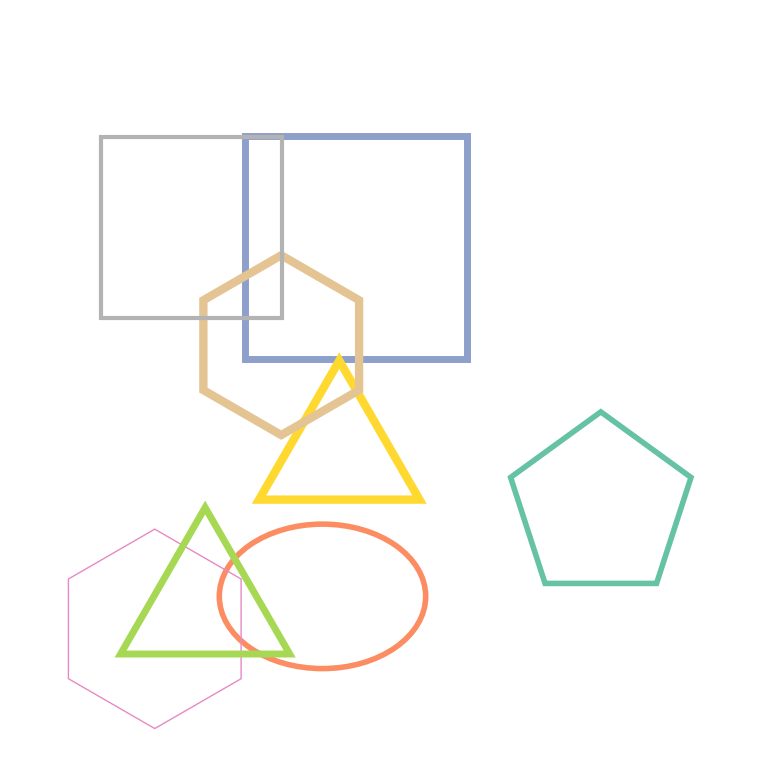[{"shape": "pentagon", "thickness": 2, "radius": 0.62, "center": [0.78, 0.342]}, {"shape": "oval", "thickness": 2, "radius": 0.67, "center": [0.419, 0.226]}, {"shape": "square", "thickness": 2.5, "radius": 0.72, "center": [0.462, 0.679]}, {"shape": "hexagon", "thickness": 0.5, "radius": 0.65, "center": [0.201, 0.183]}, {"shape": "triangle", "thickness": 2.5, "radius": 0.63, "center": [0.266, 0.214]}, {"shape": "triangle", "thickness": 3, "radius": 0.6, "center": [0.441, 0.411]}, {"shape": "hexagon", "thickness": 3, "radius": 0.58, "center": [0.365, 0.552]}, {"shape": "square", "thickness": 1.5, "radius": 0.59, "center": [0.248, 0.705]}]